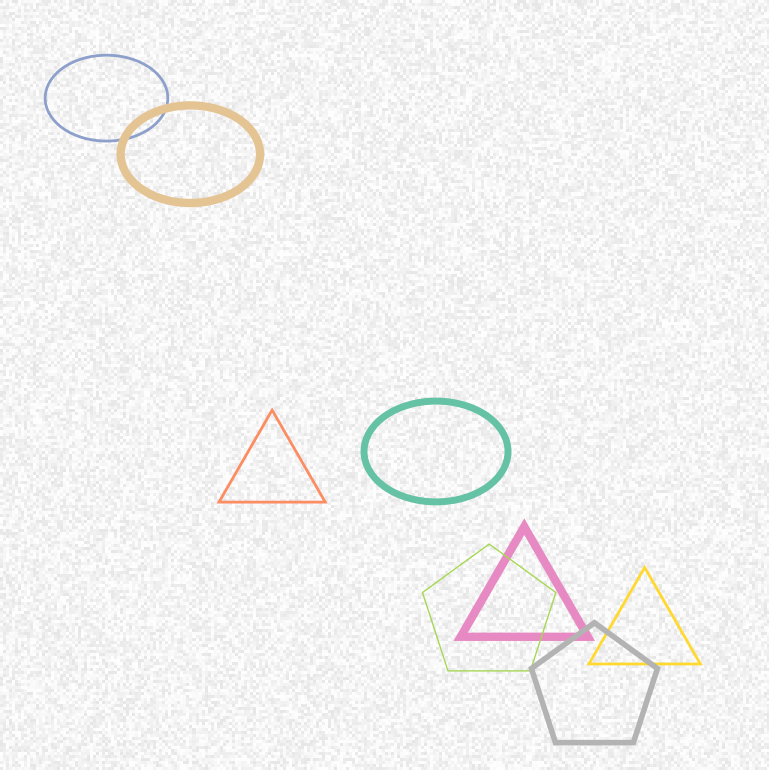[{"shape": "oval", "thickness": 2.5, "radius": 0.47, "center": [0.566, 0.414]}, {"shape": "triangle", "thickness": 1, "radius": 0.4, "center": [0.353, 0.388]}, {"shape": "oval", "thickness": 1, "radius": 0.4, "center": [0.138, 0.873]}, {"shape": "triangle", "thickness": 3, "radius": 0.48, "center": [0.681, 0.221]}, {"shape": "pentagon", "thickness": 0.5, "radius": 0.46, "center": [0.635, 0.202]}, {"shape": "triangle", "thickness": 1, "radius": 0.42, "center": [0.837, 0.179]}, {"shape": "oval", "thickness": 3, "radius": 0.45, "center": [0.247, 0.8]}, {"shape": "pentagon", "thickness": 2, "radius": 0.43, "center": [0.772, 0.105]}]